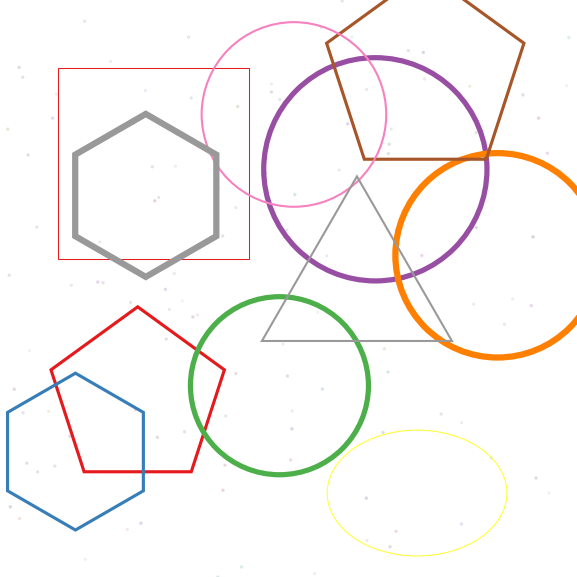[{"shape": "pentagon", "thickness": 1.5, "radius": 0.79, "center": [0.238, 0.31]}, {"shape": "square", "thickness": 0.5, "radius": 0.83, "center": [0.265, 0.716]}, {"shape": "hexagon", "thickness": 1.5, "radius": 0.68, "center": [0.131, 0.217]}, {"shape": "circle", "thickness": 2.5, "radius": 0.77, "center": [0.484, 0.331]}, {"shape": "circle", "thickness": 2.5, "radius": 0.97, "center": [0.65, 0.706]}, {"shape": "circle", "thickness": 3, "radius": 0.88, "center": [0.862, 0.557]}, {"shape": "oval", "thickness": 0.5, "radius": 0.78, "center": [0.722, 0.145]}, {"shape": "pentagon", "thickness": 1.5, "radius": 0.9, "center": [0.736, 0.869]}, {"shape": "circle", "thickness": 1, "radius": 0.8, "center": [0.509, 0.801]}, {"shape": "hexagon", "thickness": 3, "radius": 0.71, "center": [0.252, 0.661]}, {"shape": "triangle", "thickness": 1, "radius": 0.95, "center": [0.618, 0.504]}]